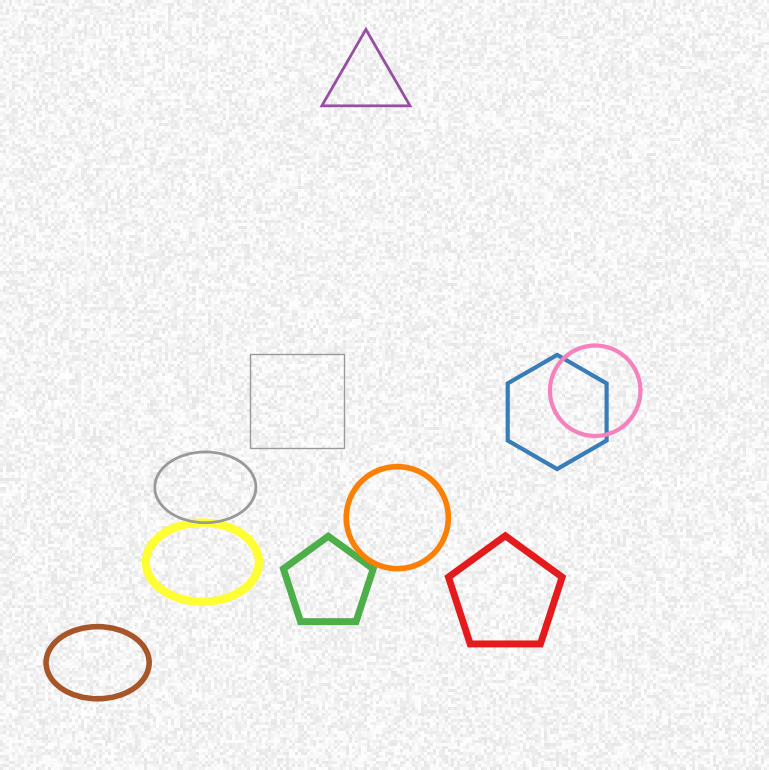[{"shape": "pentagon", "thickness": 2.5, "radius": 0.39, "center": [0.656, 0.227]}, {"shape": "hexagon", "thickness": 1.5, "radius": 0.37, "center": [0.724, 0.465]}, {"shape": "pentagon", "thickness": 2.5, "radius": 0.31, "center": [0.426, 0.242]}, {"shape": "triangle", "thickness": 1, "radius": 0.33, "center": [0.475, 0.896]}, {"shape": "circle", "thickness": 2, "radius": 0.33, "center": [0.516, 0.328]}, {"shape": "oval", "thickness": 3, "radius": 0.37, "center": [0.263, 0.27]}, {"shape": "oval", "thickness": 2, "radius": 0.33, "center": [0.127, 0.139]}, {"shape": "circle", "thickness": 1.5, "radius": 0.29, "center": [0.773, 0.493]}, {"shape": "square", "thickness": 0.5, "radius": 0.31, "center": [0.386, 0.479]}, {"shape": "oval", "thickness": 1, "radius": 0.33, "center": [0.267, 0.367]}]